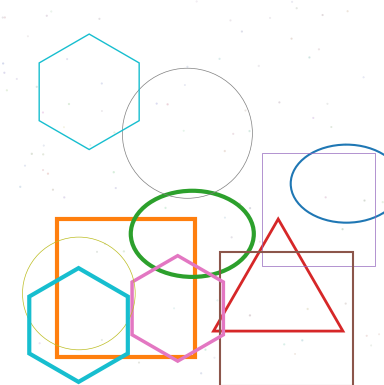[{"shape": "oval", "thickness": 1.5, "radius": 0.72, "center": [0.9, 0.523]}, {"shape": "square", "thickness": 3, "radius": 0.9, "center": [0.328, 0.251]}, {"shape": "oval", "thickness": 3, "radius": 0.8, "center": [0.499, 0.393]}, {"shape": "triangle", "thickness": 2, "radius": 0.97, "center": [0.723, 0.237]}, {"shape": "square", "thickness": 0.5, "radius": 0.73, "center": [0.827, 0.456]}, {"shape": "square", "thickness": 1.5, "radius": 0.87, "center": [0.745, 0.172]}, {"shape": "hexagon", "thickness": 2.5, "radius": 0.68, "center": [0.462, 0.199]}, {"shape": "circle", "thickness": 0.5, "radius": 0.84, "center": [0.487, 0.654]}, {"shape": "circle", "thickness": 0.5, "radius": 0.73, "center": [0.205, 0.238]}, {"shape": "hexagon", "thickness": 3, "radius": 0.74, "center": [0.204, 0.156]}, {"shape": "hexagon", "thickness": 1, "radius": 0.75, "center": [0.232, 0.762]}]